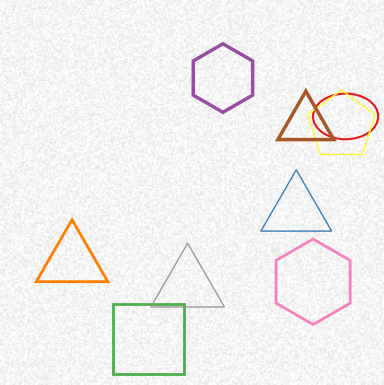[{"shape": "oval", "thickness": 1.5, "radius": 0.42, "center": [0.898, 0.698]}, {"shape": "triangle", "thickness": 1, "radius": 0.53, "center": [0.77, 0.453]}, {"shape": "square", "thickness": 2, "radius": 0.46, "center": [0.386, 0.119]}, {"shape": "hexagon", "thickness": 2.5, "radius": 0.44, "center": [0.579, 0.797]}, {"shape": "triangle", "thickness": 2, "radius": 0.54, "center": [0.187, 0.322]}, {"shape": "pentagon", "thickness": 1, "radius": 0.46, "center": [0.887, 0.674]}, {"shape": "triangle", "thickness": 2.5, "radius": 0.42, "center": [0.794, 0.679]}, {"shape": "hexagon", "thickness": 2, "radius": 0.56, "center": [0.813, 0.268]}, {"shape": "triangle", "thickness": 1, "radius": 0.55, "center": [0.487, 0.258]}]